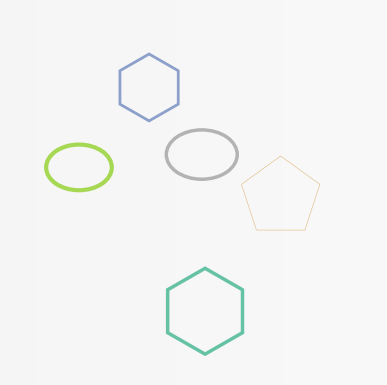[{"shape": "hexagon", "thickness": 2.5, "radius": 0.56, "center": [0.529, 0.192]}, {"shape": "hexagon", "thickness": 2, "radius": 0.43, "center": [0.385, 0.773]}, {"shape": "oval", "thickness": 3, "radius": 0.42, "center": [0.204, 0.565]}, {"shape": "pentagon", "thickness": 0.5, "radius": 0.53, "center": [0.724, 0.488]}, {"shape": "oval", "thickness": 2.5, "radius": 0.46, "center": [0.521, 0.599]}]